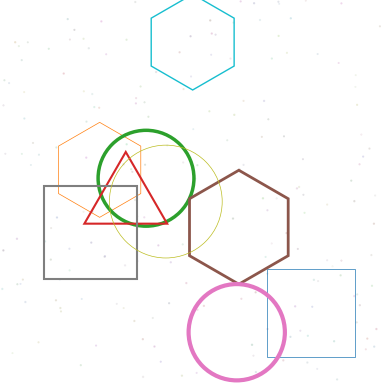[{"shape": "square", "thickness": 0.5, "radius": 0.57, "center": [0.807, 0.187]}, {"shape": "hexagon", "thickness": 0.5, "radius": 0.62, "center": [0.259, 0.559]}, {"shape": "circle", "thickness": 2.5, "radius": 0.62, "center": [0.379, 0.537]}, {"shape": "triangle", "thickness": 1.5, "radius": 0.62, "center": [0.327, 0.481]}, {"shape": "hexagon", "thickness": 2, "radius": 0.74, "center": [0.62, 0.41]}, {"shape": "circle", "thickness": 3, "radius": 0.63, "center": [0.615, 0.137]}, {"shape": "square", "thickness": 1.5, "radius": 0.6, "center": [0.236, 0.397]}, {"shape": "circle", "thickness": 0.5, "radius": 0.73, "center": [0.431, 0.476]}, {"shape": "hexagon", "thickness": 1, "radius": 0.62, "center": [0.5, 0.891]}]